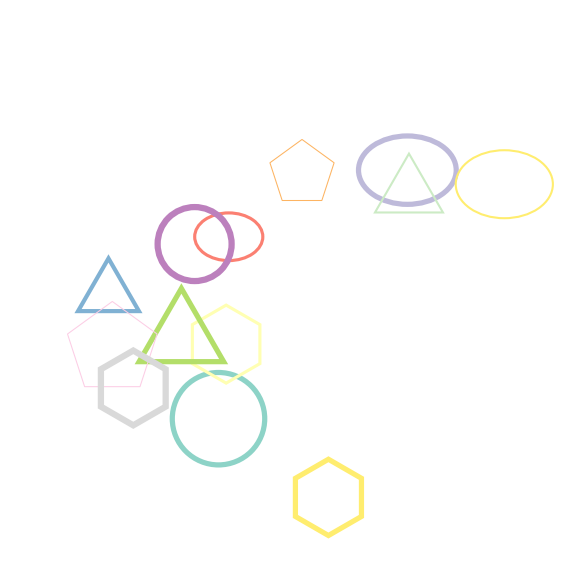[{"shape": "circle", "thickness": 2.5, "radius": 0.4, "center": [0.378, 0.274]}, {"shape": "hexagon", "thickness": 1.5, "radius": 0.34, "center": [0.392, 0.403]}, {"shape": "oval", "thickness": 2.5, "radius": 0.42, "center": [0.705, 0.704]}, {"shape": "oval", "thickness": 1.5, "radius": 0.29, "center": [0.396, 0.589]}, {"shape": "triangle", "thickness": 2, "radius": 0.3, "center": [0.188, 0.491]}, {"shape": "pentagon", "thickness": 0.5, "radius": 0.29, "center": [0.523, 0.699]}, {"shape": "triangle", "thickness": 2.5, "radius": 0.42, "center": [0.314, 0.415]}, {"shape": "pentagon", "thickness": 0.5, "radius": 0.41, "center": [0.194, 0.396]}, {"shape": "hexagon", "thickness": 3, "radius": 0.32, "center": [0.231, 0.327]}, {"shape": "circle", "thickness": 3, "radius": 0.32, "center": [0.337, 0.577]}, {"shape": "triangle", "thickness": 1, "radius": 0.34, "center": [0.708, 0.665]}, {"shape": "oval", "thickness": 1, "radius": 0.42, "center": [0.873, 0.68]}, {"shape": "hexagon", "thickness": 2.5, "radius": 0.33, "center": [0.569, 0.138]}]